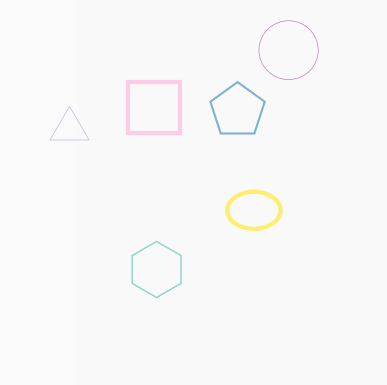[{"shape": "hexagon", "thickness": 1, "radius": 0.36, "center": [0.404, 0.3]}, {"shape": "triangle", "thickness": 0.5, "radius": 0.29, "center": [0.179, 0.666]}, {"shape": "pentagon", "thickness": 1.5, "radius": 0.37, "center": [0.613, 0.713]}, {"shape": "square", "thickness": 3, "radius": 0.33, "center": [0.397, 0.72]}, {"shape": "circle", "thickness": 0.5, "radius": 0.38, "center": [0.745, 0.87]}, {"shape": "oval", "thickness": 3, "radius": 0.34, "center": [0.655, 0.454]}]